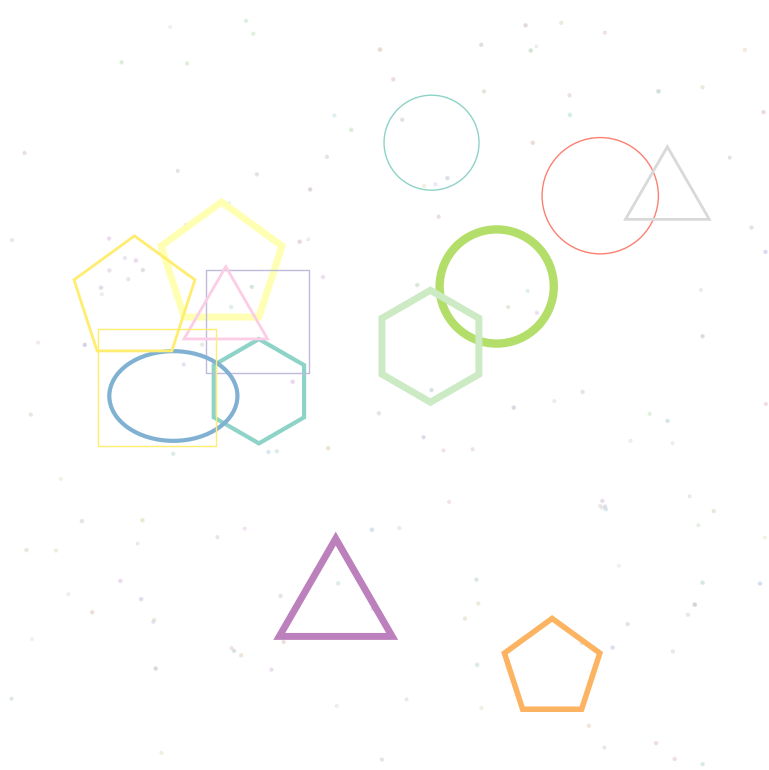[{"shape": "hexagon", "thickness": 1.5, "radius": 0.34, "center": [0.336, 0.492]}, {"shape": "circle", "thickness": 0.5, "radius": 0.31, "center": [0.56, 0.815]}, {"shape": "pentagon", "thickness": 2.5, "radius": 0.41, "center": [0.288, 0.655]}, {"shape": "square", "thickness": 0.5, "radius": 0.34, "center": [0.334, 0.583]}, {"shape": "circle", "thickness": 0.5, "radius": 0.38, "center": [0.78, 0.746]}, {"shape": "oval", "thickness": 1.5, "radius": 0.42, "center": [0.225, 0.486]}, {"shape": "pentagon", "thickness": 2, "radius": 0.33, "center": [0.717, 0.132]}, {"shape": "circle", "thickness": 3, "radius": 0.37, "center": [0.645, 0.628]}, {"shape": "triangle", "thickness": 1, "radius": 0.31, "center": [0.293, 0.591]}, {"shape": "triangle", "thickness": 1, "radius": 0.31, "center": [0.867, 0.747]}, {"shape": "triangle", "thickness": 2.5, "radius": 0.42, "center": [0.436, 0.216]}, {"shape": "hexagon", "thickness": 2.5, "radius": 0.36, "center": [0.559, 0.55]}, {"shape": "pentagon", "thickness": 1, "radius": 0.41, "center": [0.175, 0.611]}, {"shape": "square", "thickness": 0.5, "radius": 0.38, "center": [0.204, 0.497]}]